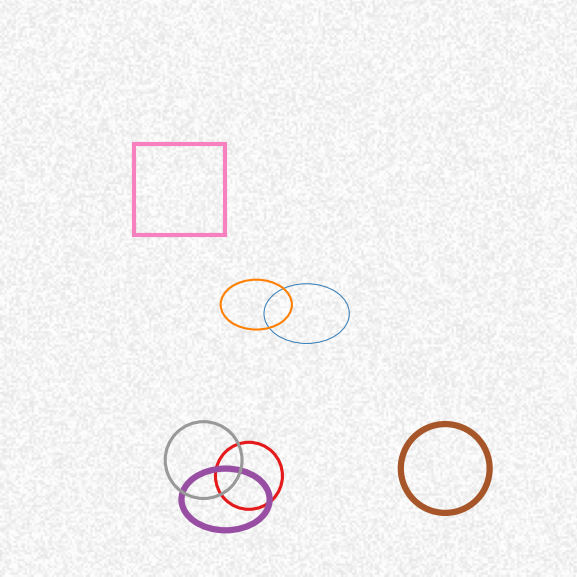[{"shape": "circle", "thickness": 1.5, "radius": 0.29, "center": [0.431, 0.175]}, {"shape": "oval", "thickness": 0.5, "radius": 0.37, "center": [0.531, 0.456]}, {"shape": "oval", "thickness": 3, "radius": 0.38, "center": [0.391, 0.134]}, {"shape": "oval", "thickness": 1, "radius": 0.31, "center": [0.444, 0.472]}, {"shape": "circle", "thickness": 3, "radius": 0.38, "center": [0.771, 0.188]}, {"shape": "square", "thickness": 2, "radius": 0.39, "center": [0.311, 0.671]}, {"shape": "circle", "thickness": 1.5, "radius": 0.33, "center": [0.353, 0.202]}]